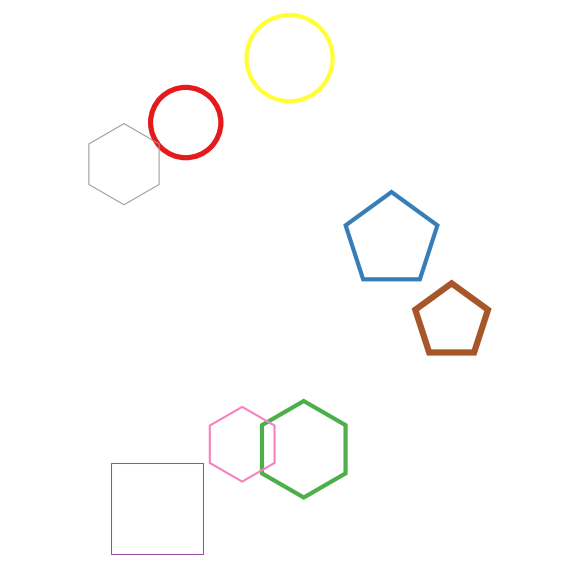[{"shape": "circle", "thickness": 2.5, "radius": 0.3, "center": [0.322, 0.787]}, {"shape": "pentagon", "thickness": 2, "radius": 0.42, "center": [0.678, 0.583]}, {"shape": "hexagon", "thickness": 2, "radius": 0.42, "center": [0.526, 0.221]}, {"shape": "square", "thickness": 0.5, "radius": 0.4, "center": [0.272, 0.118]}, {"shape": "circle", "thickness": 2, "radius": 0.37, "center": [0.501, 0.898]}, {"shape": "pentagon", "thickness": 3, "radius": 0.33, "center": [0.782, 0.442]}, {"shape": "hexagon", "thickness": 1, "radius": 0.32, "center": [0.419, 0.23]}, {"shape": "hexagon", "thickness": 0.5, "radius": 0.35, "center": [0.215, 0.715]}]